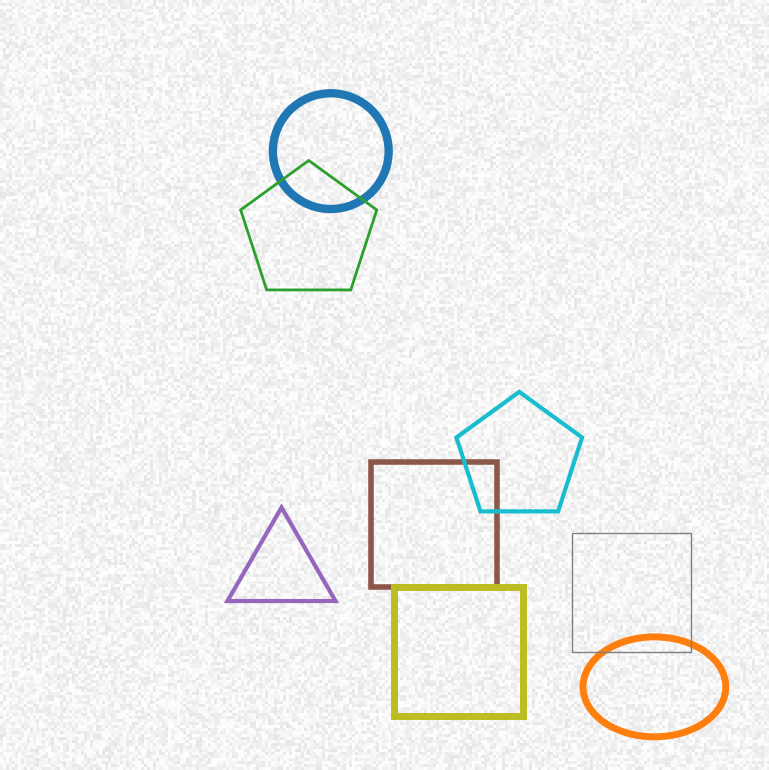[{"shape": "circle", "thickness": 3, "radius": 0.38, "center": [0.43, 0.804]}, {"shape": "oval", "thickness": 2.5, "radius": 0.46, "center": [0.85, 0.108]}, {"shape": "pentagon", "thickness": 1, "radius": 0.46, "center": [0.401, 0.699]}, {"shape": "triangle", "thickness": 1.5, "radius": 0.41, "center": [0.366, 0.26]}, {"shape": "square", "thickness": 2, "radius": 0.41, "center": [0.564, 0.319]}, {"shape": "square", "thickness": 0.5, "radius": 0.39, "center": [0.82, 0.231]}, {"shape": "square", "thickness": 2.5, "radius": 0.42, "center": [0.595, 0.154]}, {"shape": "pentagon", "thickness": 1.5, "radius": 0.43, "center": [0.674, 0.405]}]